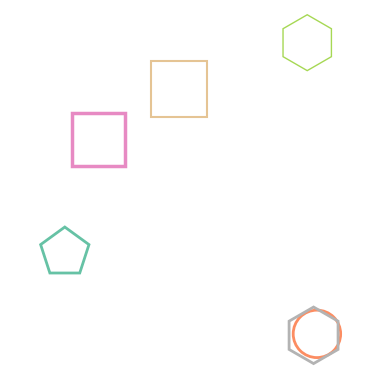[{"shape": "pentagon", "thickness": 2, "radius": 0.33, "center": [0.168, 0.344]}, {"shape": "circle", "thickness": 2, "radius": 0.31, "center": [0.823, 0.133]}, {"shape": "square", "thickness": 2.5, "radius": 0.34, "center": [0.256, 0.638]}, {"shape": "hexagon", "thickness": 1, "radius": 0.36, "center": [0.798, 0.889]}, {"shape": "square", "thickness": 1.5, "radius": 0.36, "center": [0.466, 0.768]}, {"shape": "hexagon", "thickness": 2, "radius": 0.37, "center": [0.814, 0.129]}]